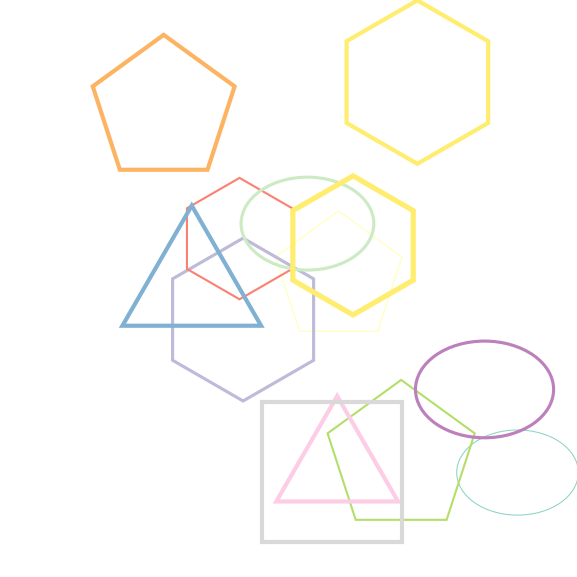[{"shape": "oval", "thickness": 0.5, "radius": 0.53, "center": [0.896, 0.181]}, {"shape": "pentagon", "thickness": 0.5, "radius": 0.58, "center": [0.587, 0.519]}, {"shape": "hexagon", "thickness": 1.5, "radius": 0.7, "center": [0.421, 0.446]}, {"shape": "hexagon", "thickness": 1, "radius": 0.53, "center": [0.415, 0.586]}, {"shape": "triangle", "thickness": 2, "radius": 0.69, "center": [0.332, 0.504]}, {"shape": "pentagon", "thickness": 2, "radius": 0.65, "center": [0.283, 0.81]}, {"shape": "pentagon", "thickness": 1, "radius": 0.67, "center": [0.695, 0.207]}, {"shape": "triangle", "thickness": 2, "radius": 0.61, "center": [0.584, 0.192]}, {"shape": "square", "thickness": 2, "radius": 0.61, "center": [0.575, 0.182]}, {"shape": "oval", "thickness": 1.5, "radius": 0.6, "center": [0.839, 0.325]}, {"shape": "oval", "thickness": 1.5, "radius": 0.57, "center": [0.532, 0.612]}, {"shape": "hexagon", "thickness": 2, "radius": 0.71, "center": [0.723, 0.857]}, {"shape": "hexagon", "thickness": 2.5, "radius": 0.6, "center": [0.611, 0.574]}]